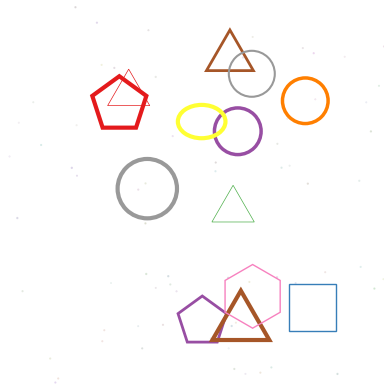[{"shape": "triangle", "thickness": 0.5, "radius": 0.32, "center": [0.334, 0.757]}, {"shape": "pentagon", "thickness": 3, "radius": 0.37, "center": [0.31, 0.728]}, {"shape": "square", "thickness": 1, "radius": 0.31, "center": [0.813, 0.201]}, {"shape": "triangle", "thickness": 0.5, "radius": 0.32, "center": [0.605, 0.455]}, {"shape": "circle", "thickness": 2.5, "radius": 0.3, "center": [0.618, 0.659]}, {"shape": "pentagon", "thickness": 2, "radius": 0.33, "center": [0.525, 0.165]}, {"shape": "circle", "thickness": 2.5, "radius": 0.3, "center": [0.793, 0.738]}, {"shape": "oval", "thickness": 3, "radius": 0.31, "center": [0.524, 0.684]}, {"shape": "triangle", "thickness": 2, "radius": 0.35, "center": [0.597, 0.852]}, {"shape": "triangle", "thickness": 3, "radius": 0.43, "center": [0.626, 0.16]}, {"shape": "hexagon", "thickness": 1, "radius": 0.41, "center": [0.656, 0.23]}, {"shape": "circle", "thickness": 3, "radius": 0.39, "center": [0.383, 0.51]}, {"shape": "circle", "thickness": 1.5, "radius": 0.3, "center": [0.654, 0.808]}]